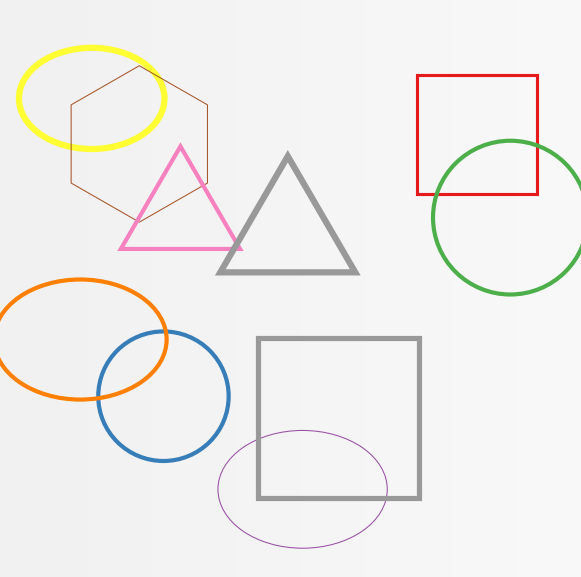[{"shape": "square", "thickness": 1.5, "radius": 0.51, "center": [0.821, 0.766]}, {"shape": "circle", "thickness": 2, "radius": 0.56, "center": [0.281, 0.313]}, {"shape": "circle", "thickness": 2, "radius": 0.67, "center": [0.878, 0.622]}, {"shape": "oval", "thickness": 0.5, "radius": 0.73, "center": [0.521, 0.152]}, {"shape": "oval", "thickness": 2, "radius": 0.74, "center": [0.138, 0.411]}, {"shape": "oval", "thickness": 3, "radius": 0.63, "center": [0.158, 0.829]}, {"shape": "hexagon", "thickness": 0.5, "radius": 0.68, "center": [0.24, 0.75]}, {"shape": "triangle", "thickness": 2, "radius": 0.59, "center": [0.31, 0.627]}, {"shape": "square", "thickness": 2.5, "radius": 0.69, "center": [0.582, 0.275]}, {"shape": "triangle", "thickness": 3, "radius": 0.67, "center": [0.495, 0.595]}]